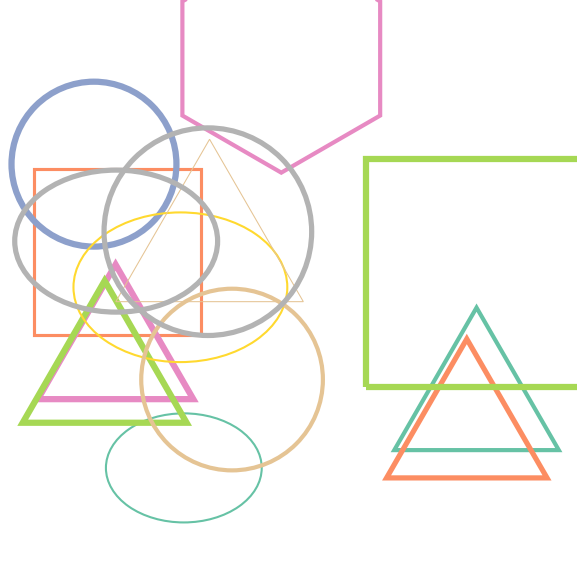[{"shape": "oval", "thickness": 1, "radius": 0.67, "center": [0.318, 0.189]}, {"shape": "triangle", "thickness": 2, "radius": 0.82, "center": [0.825, 0.302]}, {"shape": "square", "thickness": 1.5, "radius": 0.72, "center": [0.203, 0.562]}, {"shape": "triangle", "thickness": 2.5, "radius": 0.8, "center": [0.808, 0.252]}, {"shape": "circle", "thickness": 3, "radius": 0.71, "center": [0.163, 0.715]}, {"shape": "triangle", "thickness": 3, "radius": 0.78, "center": [0.2, 0.386]}, {"shape": "hexagon", "thickness": 2, "radius": 0.99, "center": [0.487, 0.898]}, {"shape": "square", "thickness": 3, "radius": 0.98, "center": [0.831, 0.527]}, {"shape": "triangle", "thickness": 3, "radius": 0.82, "center": [0.181, 0.349]}, {"shape": "oval", "thickness": 1, "radius": 0.93, "center": [0.312, 0.502]}, {"shape": "triangle", "thickness": 0.5, "radius": 0.94, "center": [0.363, 0.571]}, {"shape": "circle", "thickness": 2, "radius": 0.79, "center": [0.402, 0.342]}, {"shape": "oval", "thickness": 2.5, "radius": 0.88, "center": [0.201, 0.582]}, {"shape": "circle", "thickness": 2.5, "radius": 0.9, "center": [0.36, 0.598]}]